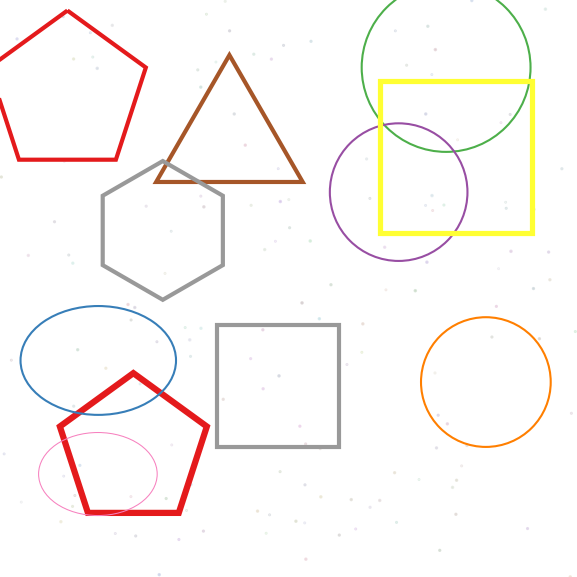[{"shape": "pentagon", "thickness": 2, "radius": 0.71, "center": [0.117, 0.838]}, {"shape": "pentagon", "thickness": 3, "radius": 0.67, "center": [0.231, 0.219]}, {"shape": "oval", "thickness": 1, "radius": 0.67, "center": [0.17, 0.375]}, {"shape": "circle", "thickness": 1, "radius": 0.73, "center": [0.772, 0.882]}, {"shape": "circle", "thickness": 1, "radius": 0.6, "center": [0.69, 0.666]}, {"shape": "circle", "thickness": 1, "radius": 0.56, "center": [0.841, 0.338]}, {"shape": "square", "thickness": 2.5, "radius": 0.66, "center": [0.789, 0.728]}, {"shape": "triangle", "thickness": 2, "radius": 0.73, "center": [0.397, 0.757]}, {"shape": "oval", "thickness": 0.5, "radius": 0.51, "center": [0.17, 0.178]}, {"shape": "hexagon", "thickness": 2, "radius": 0.6, "center": [0.282, 0.6]}, {"shape": "square", "thickness": 2, "radius": 0.53, "center": [0.482, 0.331]}]